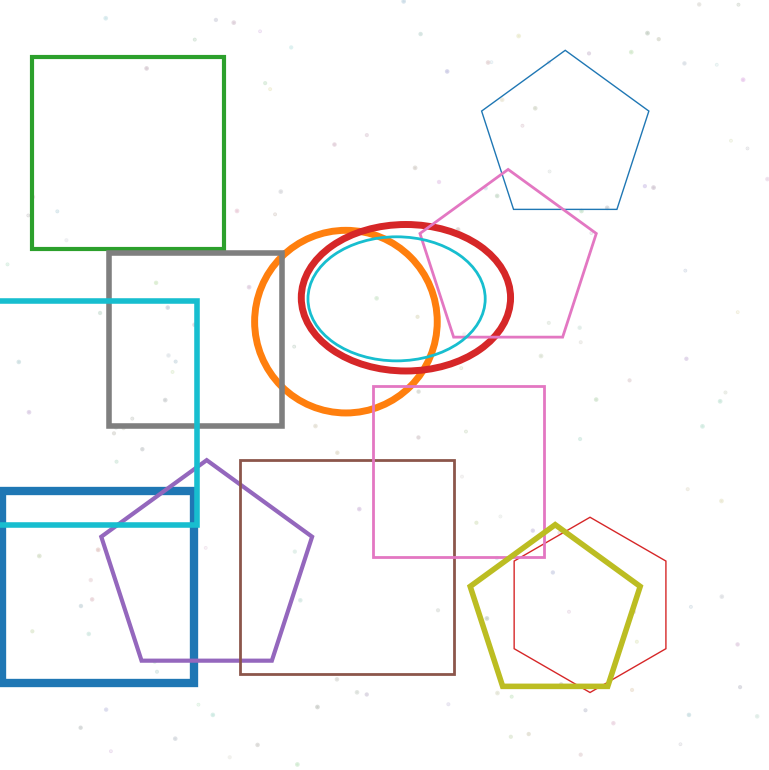[{"shape": "pentagon", "thickness": 0.5, "radius": 0.57, "center": [0.734, 0.82]}, {"shape": "square", "thickness": 3, "radius": 0.62, "center": [0.127, 0.238]}, {"shape": "circle", "thickness": 2.5, "radius": 0.59, "center": [0.449, 0.582]}, {"shape": "square", "thickness": 1.5, "radius": 0.62, "center": [0.166, 0.802]}, {"shape": "hexagon", "thickness": 0.5, "radius": 0.57, "center": [0.766, 0.214]}, {"shape": "oval", "thickness": 2.5, "radius": 0.68, "center": [0.527, 0.613]}, {"shape": "pentagon", "thickness": 1.5, "radius": 0.72, "center": [0.268, 0.258]}, {"shape": "square", "thickness": 1, "radius": 0.7, "center": [0.45, 0.264]}, {"shape": "pentagon", "thickness": 1, "radius": 0.6, "center": [0.66, 0.66]}, {"shape": "square", "thickness": 1, "radius": 0.55, "center": [0.596, 0.388]}, {"shape": "square", "thickness": 2, "radius": 0.56, "center": [0.254, 0.559]}, {"shape": "pentagon", "thickness": 2, "radius": 0.58, "center": [0.721, 0.203]}, {"shape": "square", "thickness": 2, "radius": 0.73, "center": [0.11, 0.464]}, {"shape": "oval", "thickness": 1, "radius": 0.58, "center": [0.515, 0.612]}]